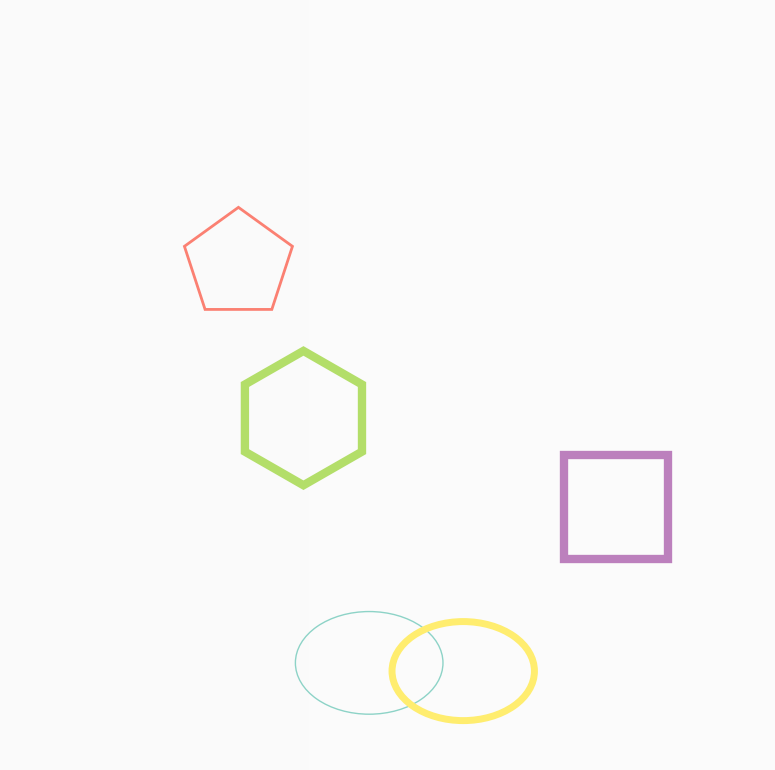[{"shape": "oval", "thickness": 0.5, "radius": 0.48, "center": [0.476, 0.139]}, {"shape": "pentagon", "thickness": 1, "radius": 0.37, "center": [0.308, 0.657]}, {"shape": "hexagon", "thickness": 3, "radius": 0.44, "center": [0.392, 0.457]}, {"shape": "square", "thickness": 3, "radius": 0.34, "center": [0.795, 0.341]}, {"shape": "oval", "thickness": 2.5, "radius": 0.46, "center": [0.598, 0.128]}]